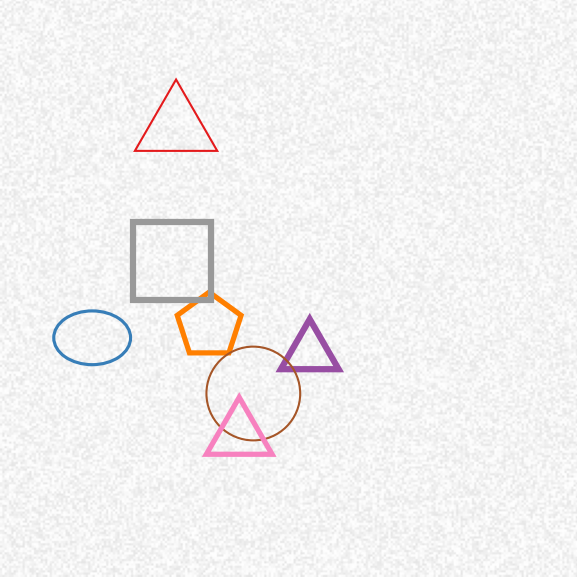[{"shape": "triangle", "thickness": 1, "radius": 0.41, "center": [0.305, 0.779]}, {"shape": "oval", "thickness": 1.5, "radius": 0.33, "center": [0.16, 0.414]}, {"shape": "triangle", "thickness": 3, "radius": 0.29, "center": [0.536, 0.389]}, {"shape": "pentagon", "thickness": 2.5, "radius": 0.29, "center": [0.362, 0.435]}, {"shape": "circle", "thickness": 1, "radius": 0.41, "center": [0.439, 0.318]}, {"shape": "triangle", "thickness": 2.5, "radius": 0.33, "center": [0.414, 0.245]}, {"shape": "square", "thickness": 3, "radius": 0.34, "center": [0.297, 0.546]}]